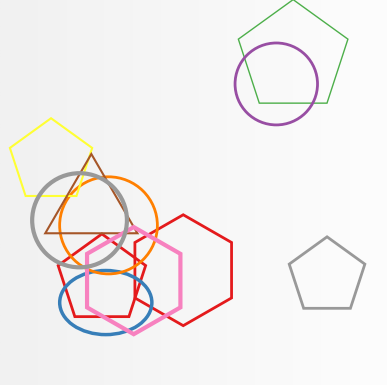[{"shape": "hexagon", "thickness": 2, "radius": 0.72, "center": [0.473, 0.298]}, {"shape": "pentagon", "thickness": 2, "radius": 0.59, "center": [0.263, 0.274]}, {"shape": "oval", "thickness": 2.5, "radius": 0.59, "center": [0.273, 0.214]}, {"shape": "pentagon", "thickness": 1, "radius": 0.74, "center": [0.756, 0.852]}, {"shape": "circle", "thickness": 2, "radius": 0.53, "center": [0.713, 0.782]}, {"shape": "circle", "thickness": 2, "radius": 0.63, "center": [0.28, 0.415]}, {"shape": "pentagon", "thickness": 1.5, "radius": 0.56, "center": [0.132, 0.581]}, {"shape": "triangle", "thickness": 1.5, "radius": 0.69, "center": [0.236, 0.463]}, {"shape": "hexagon", "thickness": 3, "radius": 0.7, "center": [0.345, 0.271]}, {"shape": "circle", "thickness": 3, "radius": 0.61, "center": [0.205, 0.428]}, {"shape": "pentagon", "thickness": 2, "radius": 0.51, "center": [0.844, 0.282]}]